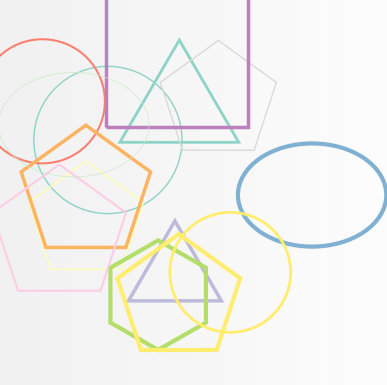[{"shape": "triangle", "thickness": 2, "radius": 0.89, "center": [0.463, 0.719]}, {"shape": "circle", "thickness": 1, "radius": 0.96, "center": [0.278, 0.636]}, {"shape": "pentagon", "thickness": 1, "radius": 0.78, "center": [0.222, 0.426]}, {"shape": "triangle", "thickness": 2.5, "radius": 0.69, "center": [0.451, 0.288]}, {"shape": "circle", "thickness": 1.5, "radius": 0.81, "center": [0.109, 0.737]}, {"shape": "oval", "thickness": 3, "radius": 0.96, "center": [0.805, 0.493]}, {"shape": "pentagon", "thickness": 2.5, "radius": 0.88, "center": [0.222, 0.499]}, {"shape": "hexagon", "thickness": 3, "radius": 0.71, "center": [0.408, 0.233]}, {"shape": "pentagon", "thickness": 1.5, "radius": 0.91, "center": [0.153, 0.392]}, {"shape": "pentagon", "thickness": 1, "radius": 0.79, "center": [0.563, 0.737]}, {"shape": "square", "thickness": 2.5, "radius": 0.92, "center": [0.457, 0.853]}, {"shape": "oval", "thickness": 0.5, "radius": 0.97, "center": [0.19, 0.676]}, {"shape": "circle", "thickness": 2, "radius": 0.78, "center": [0.594, 0.293]}, {"shape": "pentagon", "thickness": 3, "radius": 0.83, "center": [0.461, 0.226]}]